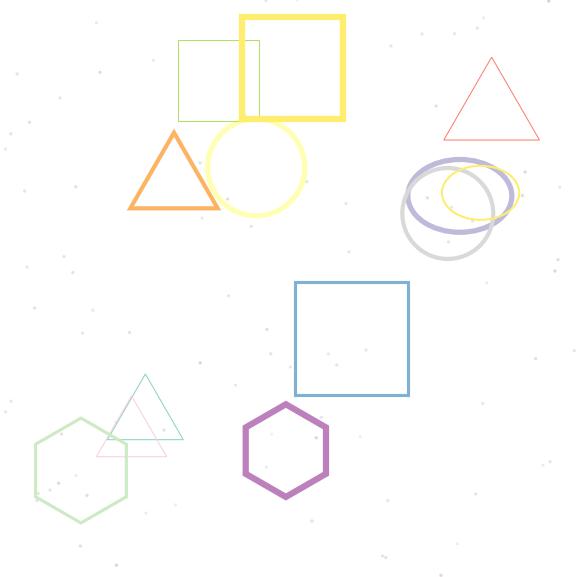[{"shape": "triangle", "thickness": 0.5, "radius": 0.38, "center": [0.252, 0.276]}, {"shape": "circle", "thickness": 2.5, "radius": 0.42, "center": [0.444, 0.709]}, {"shape": "oval", "thickness": 2.5, "radius": 0.45, "center": [0.796, 0.66]}, {"shape": "triangle", "thickness": 0.5, "radius": 0.48, "center": [0.851, 0.804]}, {"shape": "square", "thickness": 1.5, "radius": 0.49, "center": [0.609, 0.413]}, {"shape": "triangle", "thickness": 2, "radius": 0.44, "center": [0.301, 0.682]}, {"shape": "square", "thickness": 0.5, "radius": 0.35, "center": [0.378, 0.86]}, {"shape": "triangle", "thickness": 0.5, "radius": 0.35, "center": [0.228, 0.243]}, {"shape": "circle", "thickness": 2, "radius": 0.39, "center": [0.775, 0.629]}, {"shape": "hexagon", "thickness": 3, "radius": 0.4, "center": [0.495, 0.219]}, {"shape": "hexagon", "thickness": 1.5, "radius": 0.45, "center": [0.14, 0.184]}, {"shape": "square", "thickness": 3, "radius": 0.44, "center": [0.507, 0.881]}, {"shape": "oval", "thickness": 1, "radius": 0.33, "center": [0.832, 0.665]}]